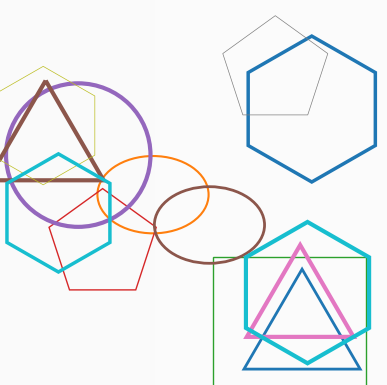[{"shape": "hexagon", "thickness": 2.5, "radius": 0.95, "center": [0.805, 0.717]}, {"shape": "triangle", "thickness": 2, "radius": 0.87, "center": [0.78, 0.128]}, {"shape": "oval", "thickness": 1.5, "radius": 0.72, "center": [0.395, 0.494]}, {"shape": "square", "thickness": 1, "radius": 0.98, "center": [0.747, 0.135]}, {"shape": "pentagon", "thickness": 1, "radius": 0.73, "center": [0.265, 0.365]}, {"shape": "circle", "thickness": 3, "radius": 0.93, "center": [0.202, 0.597]}, {"shape": "triangle", "thickness": 3, "radius": 0.86, "center": [0.118, 0.618]}, {"shape": "oval", "thickness": 2, "radius": 0.71, "center": [0.541, 0.416]}, {"shape": "triangle", "thickness": 3, "radius": 0.8, "center": [0.775, 0.205]}, {"shape": "pentagon", "thickness": 0.5, "radius": 0.71, "center": [0.71, 0.817]}, {"shape": "hexagon", "thickness": 0.5, "radius": 0.77, "center": [0.111, 0.674]}, {"shape": "hexagon", "thickness": 2.5, "radius": 0.77, "center": [0.151, 0.447]}, {"shape": "hexagon", "thickness": 3, "radius": 0.92, "center": [0.794, 0.24]}]